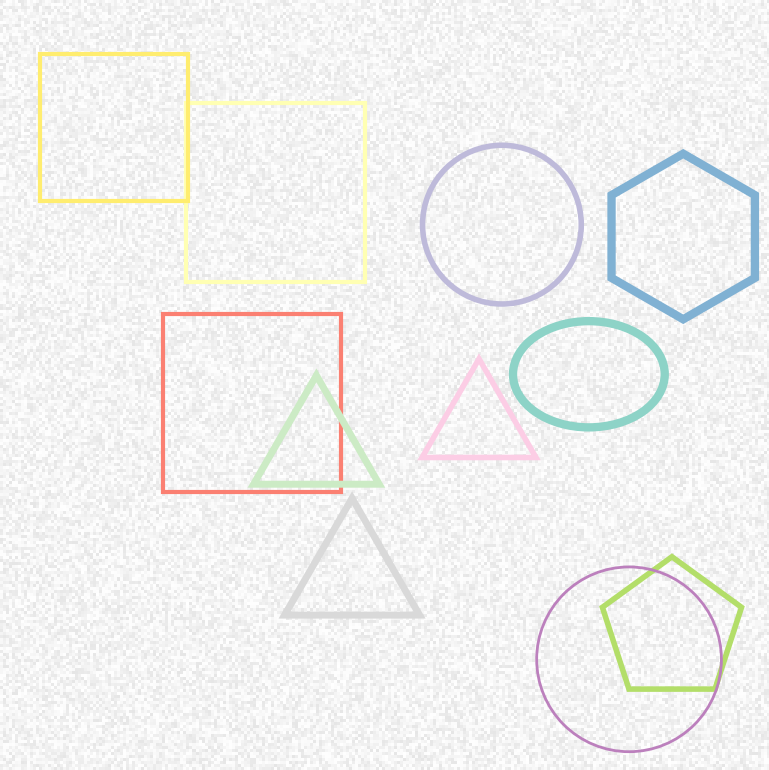[{"shape": "oval", "thickness": 3, "radius": 0.49, "center": [0.765, 0.514]}, {"shape": "square", "thickness": 1.5, "radius": 0.58, "center": [0.358, 0.75]}, {"shape": "circle", "thickness": 2, "radius": 0.52, "center": [0.652, 0.708]}, {"shape": "square", "thickness": 1.5, "radius": 0.58, "center": [0.327, 0.477]}, {"shape": "hexagon", "thickness": 3, "radius": 0.54, "center": [0.887, 0.693]}, {"shape": "pentagon", "thickness": 2, "radius": 0.47, "center": [0.873, 0.182]}, {"shape": "triangle", "thickness": 2, "radius": 0.43, "center": [0.622, 0.449]}, {"shape": "triangle", "thickness": 2.5, "radius": 0.51, "center": [0.457, 0.252]}, {"shape": "circle", "thickness": 1, "radius": 0.6, "center": [0.817, 0.144]}, {"shape": "triangle", "thickness": 2.5, "radius": 0.47, "center": [0.411, 0.418]}, {"shape": "square", "thickness": 1.5, "radius": 0.48, "center": [0.148, 0.834]}]